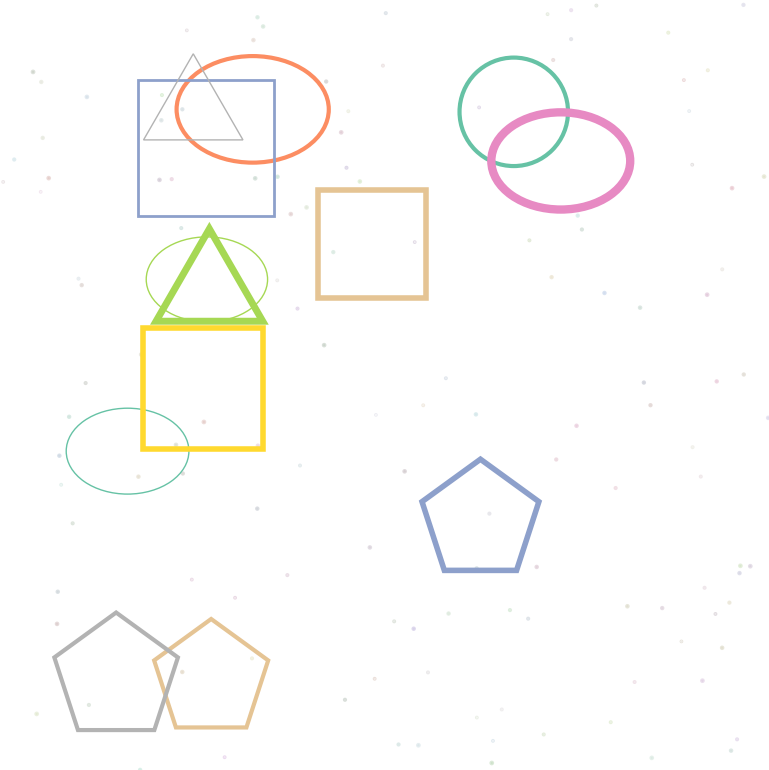[{"shape": "oval", "thickness": 0.5, "radius": 0.4, "center": [0.166, 0.414]}, {"shape": "circle", "thickness": 1.5, "radius": 0.35, "center": [0.667, 0.855]}, {"shape": "oval", "thickness": 1.5, "radius": 0.49, "center": [0.328, 0.858]}, {"shape": "pentagon", "thickness": 2, "radius": 0.4, "center": [0.624, 0.324]}, {"shape": "square", "thickness": 1, "radius": 0.44, "center": [0.268, 0.808]}, {"shape": "oval", "thickness": 3, "radius": 0.45, "center": [0.728, 0.791]}, {"shape": "oval", "thickness": 0.5, "radius": 0.39, "center": [0.269, 0.637]}, {"shape": "triangle", "thickness": 2.5, "radius": 0.4, "center": [0.272, 0.623]}, {"shape": "square", "thickness": 2, "radius": 0.39, "center": [0.264, 0.496]}, {"shape": "square", "thickness": 2, "radius": 0.35, "center": [0.483, 0.683]}, {"shape": "pentagon", "thickness": 1.5, "radius": 0.39, "center": [0.274, 0.118]}, {"shape": "triangle", "thickness": 0.5, "radius": 0.37, "center": [0.251, 0.856]}, {"shape": "pentagon", "thickness": 1.5, "radius": 0.42, "center": [0.151, 0.12]}]